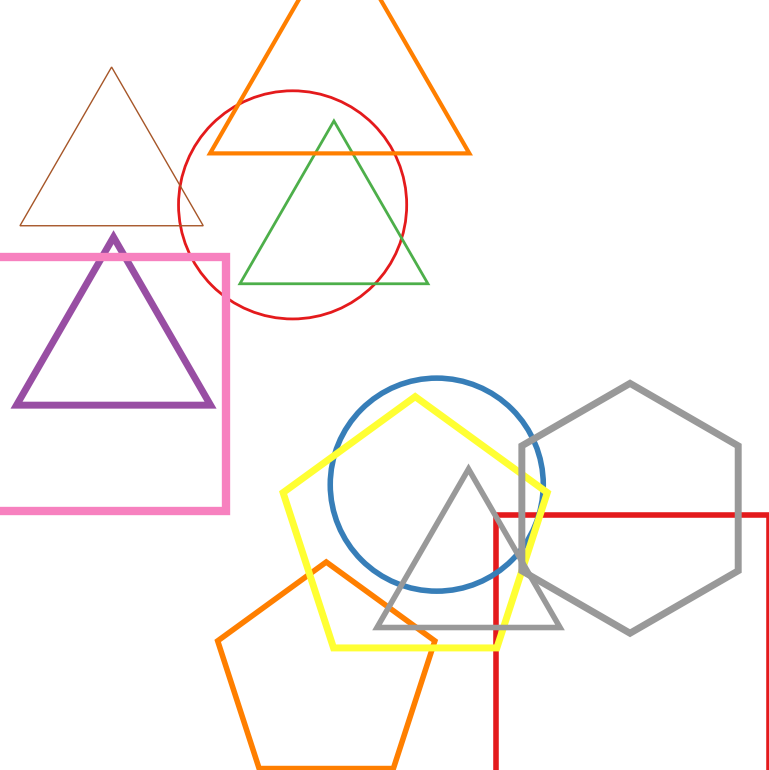[{"shape": "square", "thickness": 2, "radius": 0.89, "center": [0.821, 0.154]}, {"shape": "circle", "thickness": 1, "radius": 0.74, "center": [0.38, 0.734]}, {"shape": "circle", "thickness": 2, "radius": 0.69, "center": [0.567, 0.371]}, {"shape": "triangle", "thickness": 1, "radius": 0.7, "center": [0.434, 0.702]}, {"shape": "triangle", "thickness": 2.5, "radius": 0.73, "center": [0.147, 0.547]}, {"shape": "triangle", "thickness": 1.5, "radius": 0.97, "center": [0.441, 0.898]}, {"shape": "pentagon", "thickness": 2, "radius": 0.74, "center": [0.424, 0.122]}, {"shape": "pentagon", "thickness": 2.5, "radius": 0.9, "center": [0.539, 0.304]}, {"shape": "triangle", "thickness": 0.5, "radius": 0.69, "center": [0.145, 0.776]}, {"shape": "square", "thickness": 3, "radius": 0.82, "center": [0.129, 0.501]}, {"shape": "hexagon", "thickness": 2.5, "radius": 0.81, "center": [0.818, 0.34]}, {"shape": "triangle", "thickness": 2, "radius": 0.69, "center": [0.608, 0.254]}]